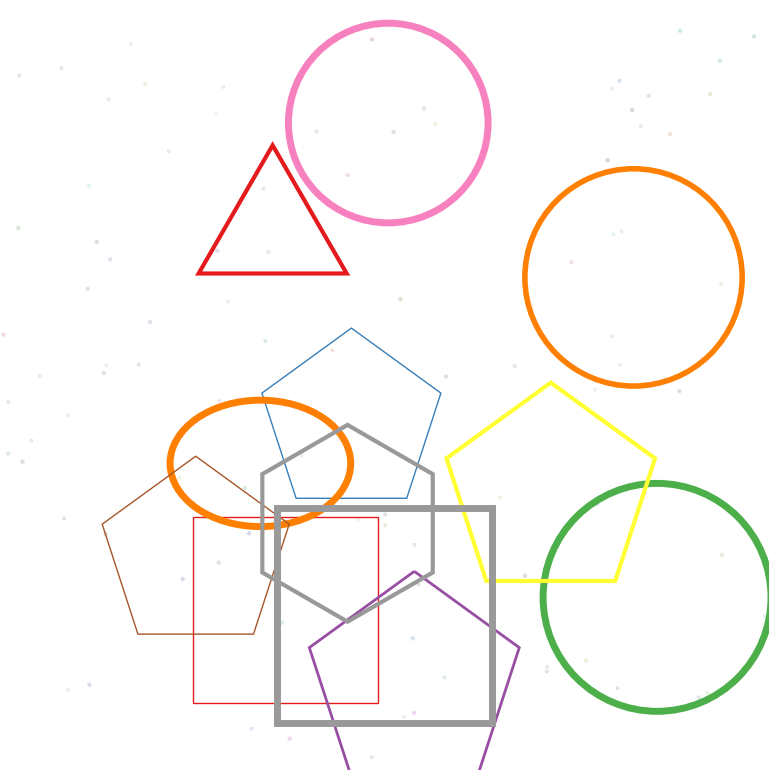[{"shape": "square", "thickness": 0.5, "radius": 0.6, "center": [0.371, 0.208]}, {"shape": "triangle", "thickness": 1.5, "radius": 0.55, "center": [0.354, 0.7]}, {"shape": "pentagon", "thickness": 0.5, "radius": 0.61, "center": [0.456, 0.452]}, {"shape": "circle", "thickness": 2.5, "radius": 0.74, "center": [0.853, 0.224]}, {"shape": "pentagon", "thickness": 1, "radius": 0.72, "center": [0.538, 0.115]}, {"shape": "circle", "thickness": 2, "radius": 0.71, "center": [0.823, 0.64]}, {"shape": "oval", "thickness": 2.5, "radius": 0.59, "center": [0.338, 0.398]}, {"shape": "pentagon", "thickness": 1.5, "radius": 0.71, "center": [0.715, 0.361]}, {"shape": "pentagon", "thickness": 0.5, "radius": 0.64, "center": [0.254, 0.28]}, {"shape": "circle", "thickness": 2.5, "radius": 0.65, "center": [0.504, 0.84]}, {"shape": "square", "thickness": 2.5, "radius": 0.7, "center": [0.5, 0.2]}, {"shape": "hexagon", "thickness": 1.5, "radius": 0.64, "center": [0.451, 0.32]}]